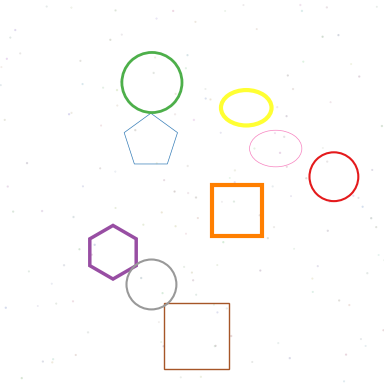[{"shape": "circle", "thickness": 1.5, "radius": 0.32, "center": [0.867, 0.541]}, {"shape": "pentagon", "thickness": 0.5, "radius": 0.36, "center": [0.392, 0.633]}, {"shape": "circle", "thickness": 2, "radius": 0.39, "center": [0.395, 0.786]}, {"shape": "hexagon", "thickness": 2.5, "radius": 0.35, "center": [0.294, 0.345]}, {"shape": "square", "thickness": 3, "radius": 0.33, "center": [0.615, 0.453]}, {"shape": "oval", "thickness": 3, "radius": 0.33, "center": [0.64, 0.72]}, {"shape": "square", "thickness": 1, "radius": 0.43, "center": [0.511, 0.127]}, {"shape": "oval", "thickness": 0.5, "radius": 0.34, "center": [0.716, 0.614]}, {"shape": "circle", "thickness": 1.5, "radius": 0.32, "center": [0.393, 0.261]}]